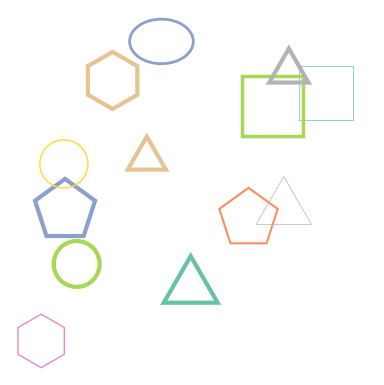[{"shape": "square", "thickness": 0.5, "radius": 0.35, "center": [0.846, 0.758]}, {"shape": "triangle", "thickness": 3, "radius": 0.4, "center": [0.495, 0.254]}, {"shape": "pentagon", "thickness": 1.5, "radius": 0.4, "center": [0.646, 0.432]}, {"shape": "pentagon", "thickness": 3, "radius": 0.41, "center": [0.169, 0.453]}, {"shape": "oval", "thickness": 2, "radius": 0.41, "center": [0.419, 0.892]}, {"shape": "hexagon", "thickness": 1, "radius": 0.35, "center": [0.107, 0.114]}, {"shape": "circle", "thickness": 3, "radius": 0.3, "center": [0.199, 0.314]}, {"shape": "square", "thickness": 2.5, "radius": 0.39, "center": [0.708, 0.725]}, {"shape": "circle", "thickness": 1, "radius": 0.31, "center": [0.166, 0.574]}, {"shape": "hexagon", "thickness": 3, "radius": 0.37, "center": [0.292, 0.791]}, {"shape": "triangle", "thickness": 3, "radius": 0.29, "center": [0.381, 0.588]}, {"shape": "triangle", "thickness": 3, "radius": 0.29, "center": [0.75, 0.815]}, {"shape": "triangle", "thickness": 0.5, "radius": 0.41, "center": [0.737, 0.459]}]